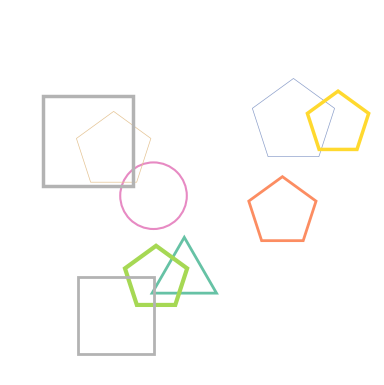[{"shape": "triangle", "thickness": 2, "radius": 0.48, "center": [0.479, 0.287]}, {"shape": "pentagon", "thickness": 2, "radius": 0.46, "center": [0.734, 0.449]}, {"shape": "pentagon", "thickness": 0.5, "radius": 0.56, "center": [0.762, 0.684]}, {"shape": "circle", "thickness": 1.5, "radius": 0.43, "center": [0.399, 0.492]}, {"shape": "pentagon", "thickness": 3, "radius": 0.42, "center": [0.405, 0.277]}, {"shape": "pentagon", "thickness": 2.5, "radius": 0.42, "center": [0.878, 0.68]}, {"shape": "pentagon", "thickness": 0.5, "radius": 0.51, "center": [0.295, 0.609]}, {"shape": "square", "thickness": 2, "radius": 0.5, "center": [0.3, 0.18]}, {"shape": "square", "thickness": 2.5, "radius": 0.59, "center": [0.229, 0.635]}]